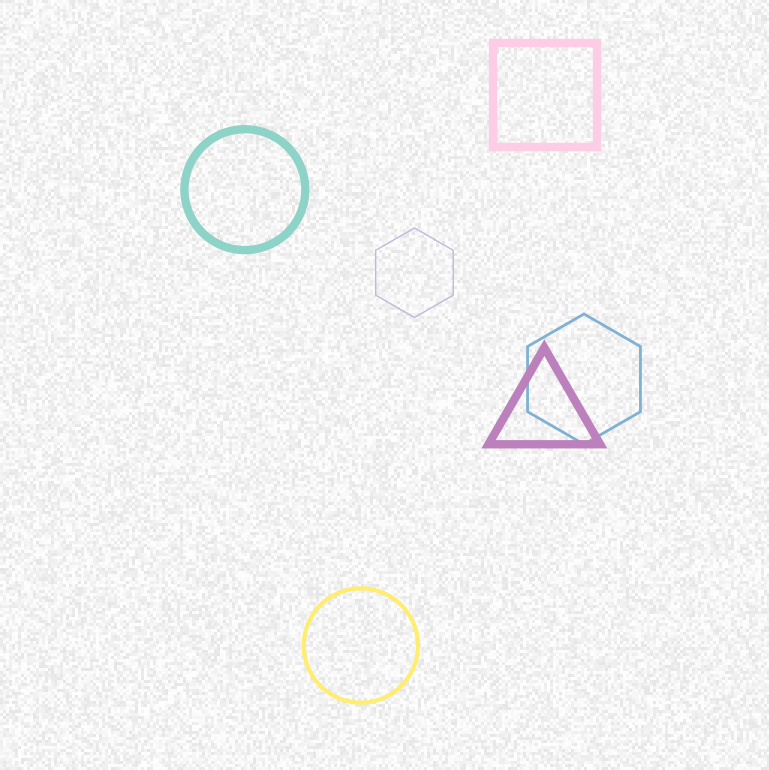[{"shape": "circle", "thickness": 3, "radius": 0.39, "center": [0.318, 0.754]}, {"shape": "hexagon", "thickness": 0.5, "radius": 0.29, "center": [0.538, 0.646]}, {"shape": "hexagon", "thickness": 1, "radius": 0.42, "center": [0.758, 0.508]}, {"shape": "square", "thickness": 3, "radius": 0.34, "center": [0.708, 0.877]}, {"shape": "triangle", "thickness": 3, "radius": 0.42, "center": [0.707, 0.465]}, {"shape": "circle", "thickness": 1.5, "radius": 0.37, "center": [0.469, 0.162]}]